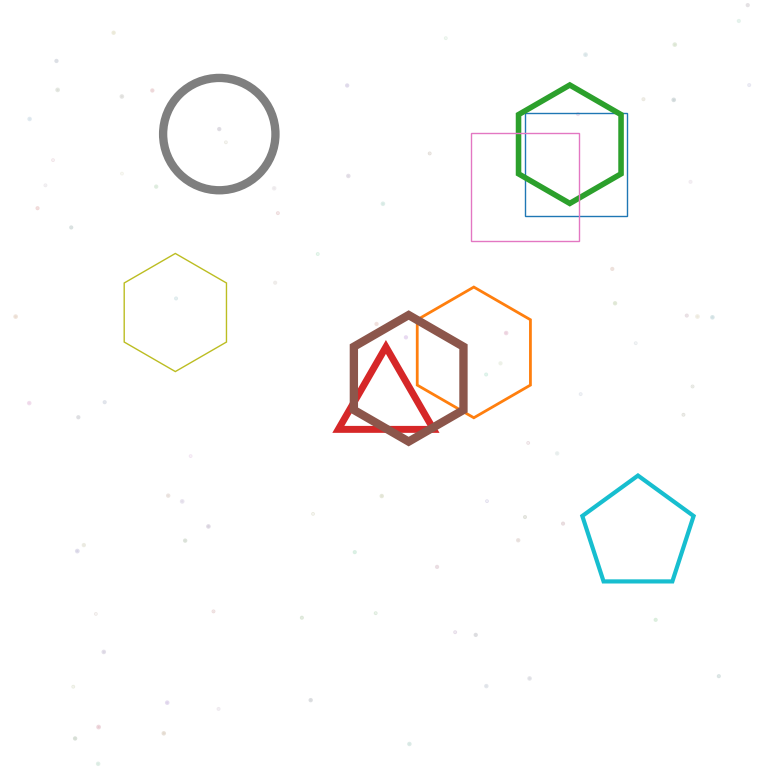[{"shape": "square", "thickness": 0.5, "radius": 0.33, "center": [0.748, 0.787]}, {"shape": "hexagon", "thickness": 1, "radius": 0.42, "center": [0.615, 0.542]}, {"shape": "hexagon", "thickness": 2, "radius": 0.38, "center": [0.74, 0.813]}, {"shape": "triangle", "thickness": 2.5, "radius": 0.36, "center": [0.501, 0.478]}, {"shape": "hexagon", "thickness": 3, "radius": 0.41, "center": [0.531, 0.509]}, {"shape": "square", "thickness": 0.5, "radius": 0.35, "center": [0.682, 0.757]}, {"shape": "circle", "thickness": 3, "radius": 0.36, "center": [0.285, 0.826]}, {"shape": "hexagon", "thickness": 0.5, "radius": 0.38, "center": [0.228, 0.594]}, {"shape": "pentagon", "thickness": 1.5, "radius": 0.38, "center": [0.829, 0.306]}]